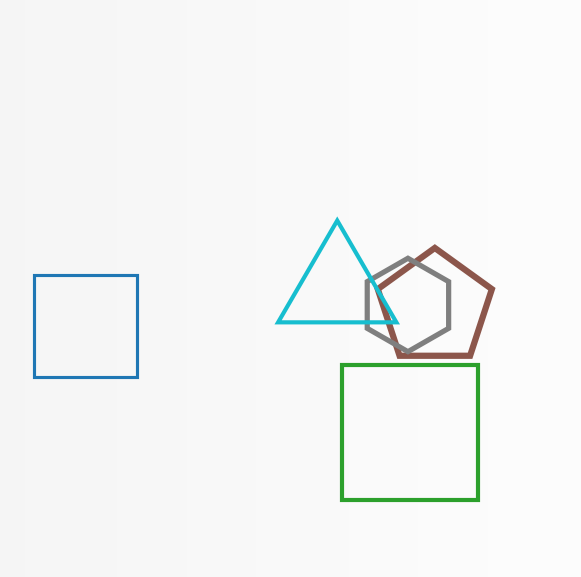[{"shape": "square", "thickness": 1.5, "radius": 0.44, "center": [0.147, 0.434]}, {"shape": "square", "thickness": 2, "radius": 0.58, "center": [0.705, 0.25]}, {"shape": "pentagon", "thickness": 3, "radius": 0.52, "center": [0.748, 0.467]}, {"shape": "hexagon", "thickness": 2.5, "radius": 0.4, "center": [0.702, 0.471]}, {"shape": "triangle", "thickness": 2, "radius": 0.59, "center": [0.58, 0.5]}]